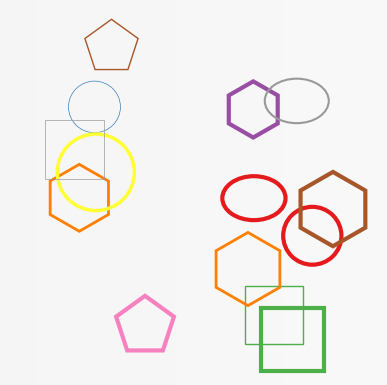[{"shape": "oval", "thickness": 3, "radius": 0.41, "center": [0.655, 0.485]}, {"shape": "circle", "thickness": 3, "radius": 0.38, "center": [0.806, 0.388]}, {"shape": "circle", "thickness": 0.5, "radius": 0.34, "center": [0.244, 0.722]}, {"shape": "square", "thickness": 3, "radius": 0.4, "center": [0.755, 0.118]}, {"shape": "square", "thickness": 1, "radius": 0.38, "center": [0.708, 0.183]}, {"shape": "hexagon", "thickness": 3, "radius": 0.36, "center": [0.654, 0.716]}, {"shape": "hexagon", "thickness": 2, "radius": 0.48, "center": [0.64, 0.301]}, {"shape": "hexagon", "thickness": 2, "radius": 0.43, "center": [0.205, 0.486]}, {"shape": "circle", "thickness": 2.5, "radius": 0.5, "center": [0.247, 0.552]}, {"shape": "hexagon", "thickness": 3, "radius": 0.48, "center": [0.859, 0.457]}, {"shape": "pentagon", "thickness": 1, "radius": 0.36, "center": [0.288, 0.878]}, {"shape": "pentagon", "thickness": 3, "radius": 0.39, "center": [0.374, 0.153]}, {"shape": "square", "thickness": 0.5, "radius": 0.38, "center": [0.193, 0.611]}, {"shape": "oval", "thickness": 1.5, "radius": 0.41, "center": [0.766, 0.738]}]